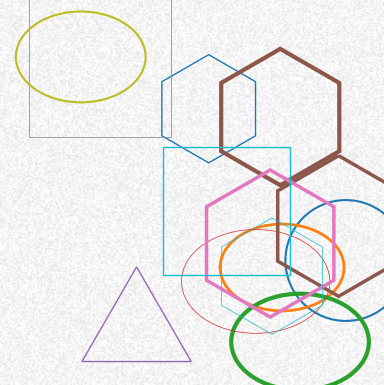[{"shape": "circle", "thickness": 1.5, "radius": 0.78, "center": [0.898, 0.323]}, {"shape": "hexagon", "thickness": 1, "radius": 0.7, "center": [0.542, 0.718]}, {"shape": "oval", "thickness": 2, "radius": 0.81, "center": [0.733, 0.305]}, {"shape": "oval", "thickness": 3, "radius": 0.89, "center": [0.779, 0.112]}, {"shape": "oval", "thickness": 0.5, "radius": 0.96, "center": [0.664, 0.269]}, {"shape": "triangle", "thickness": 1, "radius": 0.82, "center": [0.355, 0.143]}, {"shape": "hexagon", "thickness": 2.5, "radius": 0.91, "center": [0.88, 0.413]}, {"shape": "hexagon", "thickness": 3, "radius": 0.89, "center": [0.728, 0.696]}, {"shape": "hexagon", "thickness": 2.5, "radius": 0.95, "center": [0.702, 0.367]}, {"shape": "square", "thickness": 0.5, "radius": 0.92, "center": [0.26, 0.827]}, {"shape": "oval", "thickness": 1.5, "radius": 0.84, "center": [0.21, 0.852]}, {"shape": "hexagon", "thickness": 0.5, "radius": 0.76, "center": [0.706, 0.283]}, {"shape": "square", "thickness": 1, "radius": 0.83, "center": [0.588, 0.452]}]